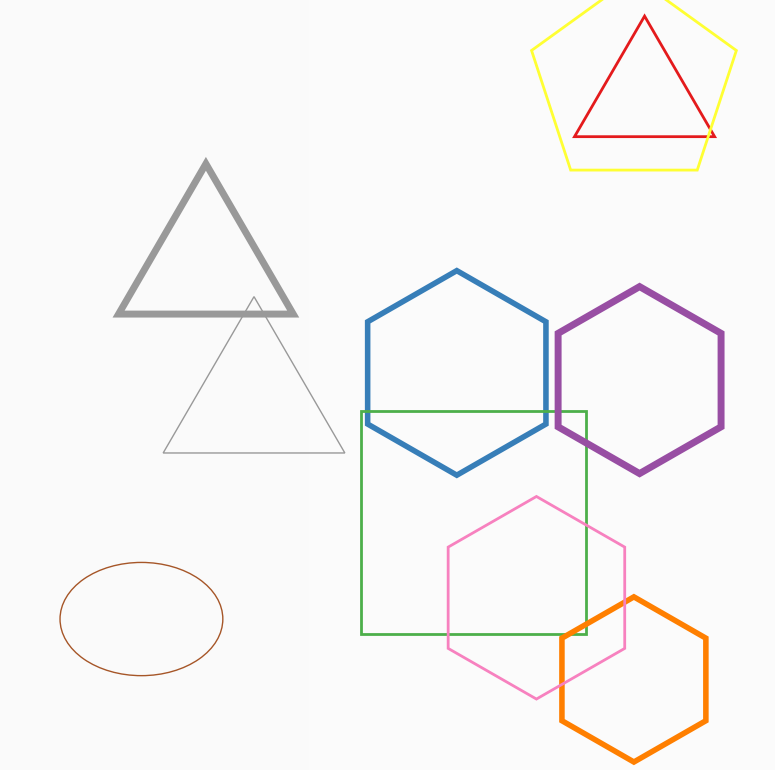[{"shape": "triangle", "thickness": 1, "radius": 0.52, "center": [0.832, 0.875]}, {"shape": "hexagon", "thickness": 2, "radius": 0.66, "center": [0.589, 0.516]}, {"shape": "square", "thickness": 1, "radius": 0.72, "center": [0.611, 0.321]}, {"shape": "hexagon", "thickness": 2.5, "radius": 0.61, "center": [0.825, 0.506]}, {"shape": "hexagon", "thickness": 2, "radius": 0.54, "center": [0.818, 0.118]}, {"shape": "pentagon", "thickness": 1, "radius": 0.69, "center": [0.818, 0.892]}, {"shape": "oval", "thickness": 0.5, "radius": 0.53, "center": [0.182, 0.196]}, {"shape": "hexagon", "thickness": 1, "radius": 0.66, "center": [0.692, 0.224]}, {"shape": "triangle", "thickness": 2.5, "radius": 0.65, "center": [0.266, 0.657]}, {"shape": "triangle", "thickness": 0.5, "radius": 0.68, "center": [0.328, 0.479]}]